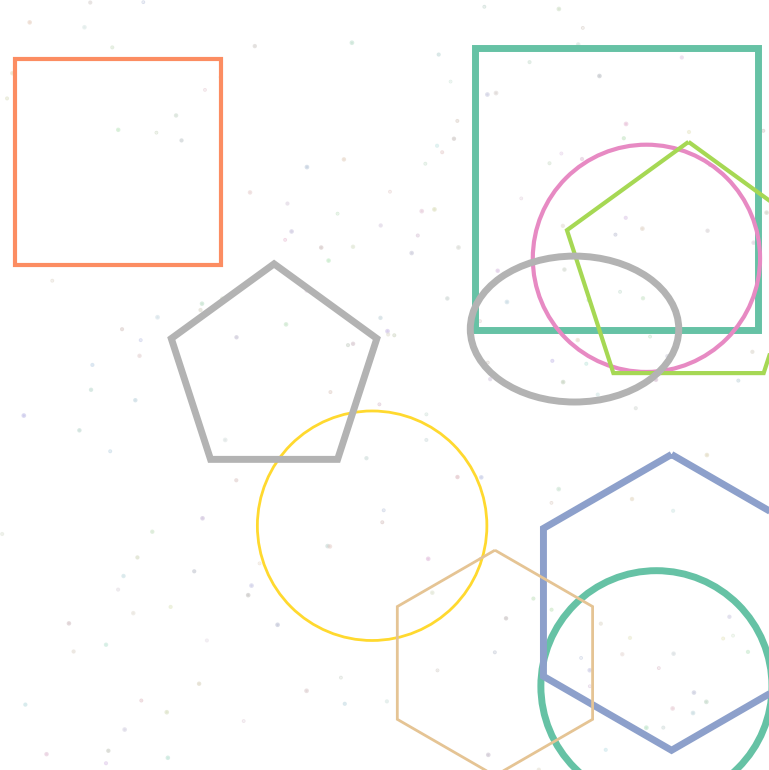[{"shape": "square", "thickness": 2.5, "radius": 0.92, "center": [0.8, 0.755]}, {"shape": "circle", "thickness": 2.5, "radius": 0.75, "center": [0.852, 0.109]}, {"shape": "square", "thickness": 1.5, "radius": 0.67, "center": [0.153, 0.789]}, {"shape": "hexagon", "thickness": 2.5, "radius": 0.96, "center": [0.872, 0.218]}, {"shape": "circle", "thickness": 1.5, "radius": 0.74, "center": [0.84, 0.665]}, {"shape": "pentagon", "thickness": 1.5, "radius": 0.83, "center": [0.894, 0.65]}, {"shape": "circle", "thickness": 1, "radius": 0.75, "center": [0.483, 0.317]}, {"shape": "hexagon", "thickness": 1, "radius": 0.73, "center": [0.643, 0.139]}, {"shape": "oval", "thickness": 2.5, "radius": 0.68, "center": [0.746, 0.573]}, {"shape": "pentagon", "thickness": 2.5, "radius": 0.7, "center": [0.356, 0.517]}]